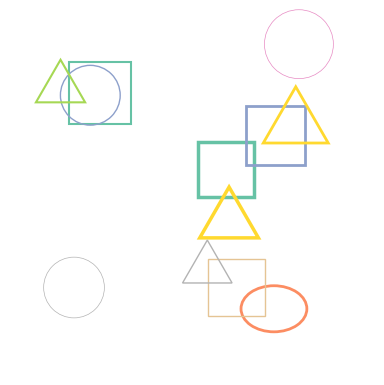[{"shape": "square", "thickness": 2.5, "radius": 0.36, "center": [0.587, 0.56]}, {"shape": "square", "thickness": 1.5, "radius": 0.4, "center": [0.261, 0.759]}, {"shape": "oval", "thickness": 2, "radius": 0.43, "center": [0.712, 0.198]}, {"shape": "square", "thickness": 2, "radius": 0.38, "center": [0.716, 0.647]}, {"shape": "circle", "thickness": 1, "radius": 0.39, "center": [0.235, 0.753]}, {"shape": "circle", "thickness": 0.5, "radius": 0.45, "center": [0.776, 0.885]}, {"shape": "triangle", "thickness": 1.5, "radius": 0.37, "center": [0.157, 0.771]}, {"shape": "triangle", "thickness": 2, "radius": 0.49, "center": [0.768, 0.677]}, {"shape": "triangle", "thickness": 2.5, "radius": 0.44, "center": [0.595, 0.426]}, {"shape": "square", "thickness": 1, "radius": 0.37, "center": [0.614, 0.253]}, {"shape": "circle", "thickness": 0.5, "radius": 0.39, "center": [0.192, 0.253]}, {"shape": "triangle", "thickness": 1, "radius": 0.37, "center": [0.538, 0.302]}]